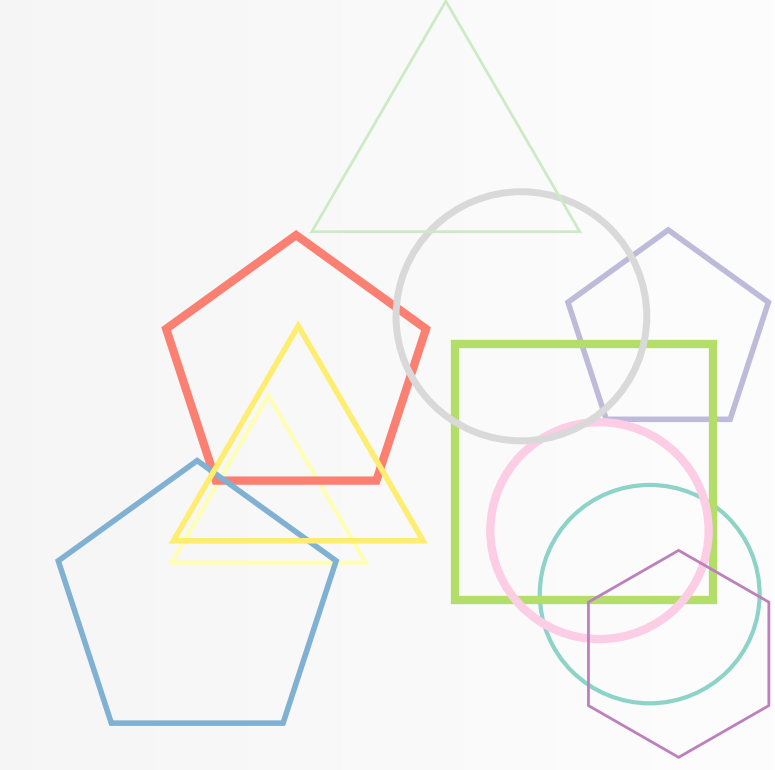[{"shape": "circle", "thickness": 1.5, "radius": 0.71, "center": [0.838, 0.228]}, {"shape": "triangle", "thickness": 1.5, "radius": 0.72, "center": [0.347, 0.342]}, {"shape": "pentagon", "thickness": 2, "radius": 0.68, "center": [0.862, 0.565]}, {"shape": "pentagon", "thickness": 3, "radius": 0.88, "center": [0.382, 0.518]}, {"shape": "pentagon", "thickness": 2, "radius": 0.94, "center": [0.254, 0.213]}, {"shape": "square", "thickness": 3, "radius": 0.83, "center": [0.754, 0.387]}, {"shape": "circle", "thickness": 3, "radius": 0.7, "center": [0.774, 0.311]}, {"shape": "circle", "thickness": 2.5, "radius": 0.81, "center": [0.673, 0.589]}, {"shape": "hexagon", "thickness": 1, "radius": 0.67, "center": [0.876, 0.151]}, {"shape": "triangle", "thickness": 1, "radius": 1.0, "center": [0.575, 0.799]}, {"shape": "triangle", "thickness": 2, "radius": 0.93, "center": [0.385, 0.391]}]